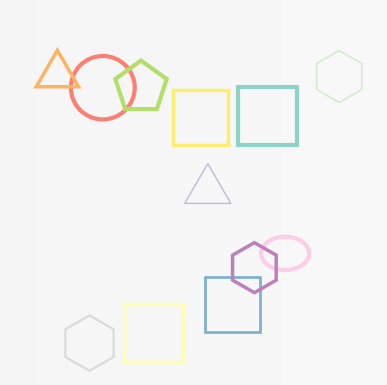[{"shape": "square", "thickness": 3, "radius": 0.38, "center": [0.69, 0.699]}, {"shape": "square", "thickness": 2.5, "radius": 0.38, "center": [0.395, 0.134]}, {"shape": "triangle", "thickness": 1, "radius": 0.34, "center": [0.536, 0.506]}, {"shape": "circle", "thickness": 3, "radius": 0.41, "center": [0.265, 0.772]}, {"shape": "square", "thickness": 2, "radius": 0.35, "center": [0.601, 0.209]}, {"shape": "triangle", "thickness": 2.5, "radius": 0.32, "center": [0.148, 0.806]}, {"shape": "pentagon", "thickness": 3, "radius": 0.35, "center": [0.364, 0.773]}, {"shape": "oval", "thickness": 3, "radius": 0.31, "center": [0.736, 0.342]}, {"shape": "hexagon", "thickness": 1.5, "radius": 0.36, "center": [0.231, 0.109]}, {"shape": "hexagon", "thickness": 2.5, "radius": 0.32, "center": [0.656, 0.305]}, {"shape": "hexagon", "thickness": 1, "radius": 0.34, "center": [0.875, 0.801]}, {"shape": "square", "thickness": 2.5, "radius": 0.36, "center": [0.517, 0.694]}]